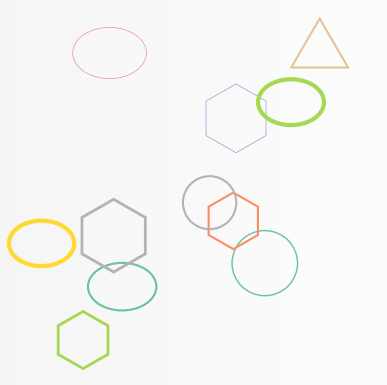[{"shape": "oval", "thickness": 1.5, "radius": 0.44, "center": [0.315, 0.255]}, {"shape": "circle", "thickness": 1, "radius": 0.42, "center": [0.683, 0.316]}, {"shape": "hexagon", "thickness": 1.5, "radius": 0.37, "center": [0.602, 0.426]}, {"shape": "hexagon", "thickness": 0.5, "radius": 0.45, "center": [0.609, 0.693]}, {"shape": "oval", "thickness": 0.5, "radius": 0.48, "center": [0.283, 0.862]}, {"shape": "hexagon", "thickness": 2, "radius": 0.37, "center": [0.214, 0.117]}, {"shape": "oval", "thickness": 3, "radius": 0.43, "center": [0.751, 0.735]}, {"shape": "oval", "thickness": 3, "radius": 0.42, "center": [0.107, 0.368]}, {"shape": "triangle", "thickness": 1.5, "radius": 0.42, "center": [0.825, 0.867]}, {"shape": "circle", "thickness": 1.5, "radius": 0.34, "center": [0.541, 0.474]}, {"shape": "hexagon", "thickness": 2, "radius": 0.47, "center": [0.293, 0.388]}]